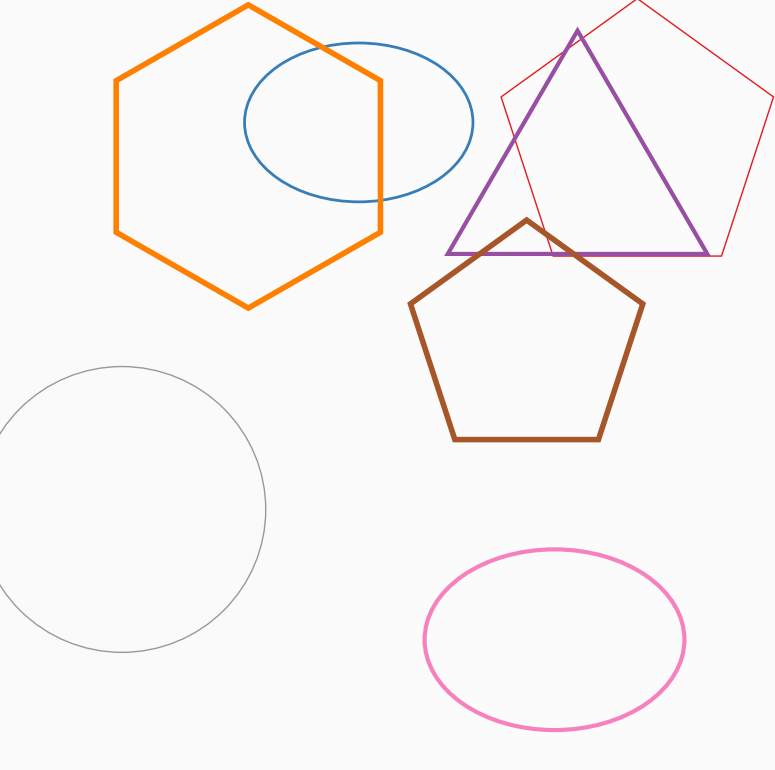[{"shape": "pentagon", "thickness": 0.5, "radius": 0.92, "center": [0.822, 0.817]}, {"shape": "oval", "thickness": 1, "radius": 0.74, "center": [0.463, 0.841]}, {"shape": "triangle", "thickness": 1.5, "radius": 0.97, "center": [0.745, 0.767]}, {"shape": "hexagon", "thickness": 2, "radius": 0.98, "center": [0.32, 0.797]}, {"shape": "pentagon", "thickness": 2, "radius": 0.79, "center": [0.68, 0.557]}, {"shape": "oval", "thickness": 1.5, "radius": 0.84, "center": [0.716, 0.169]}, {"shape": "circle", "thickness": 0.5, "radius": 0.93, "center": [0.157, 0.338]}]